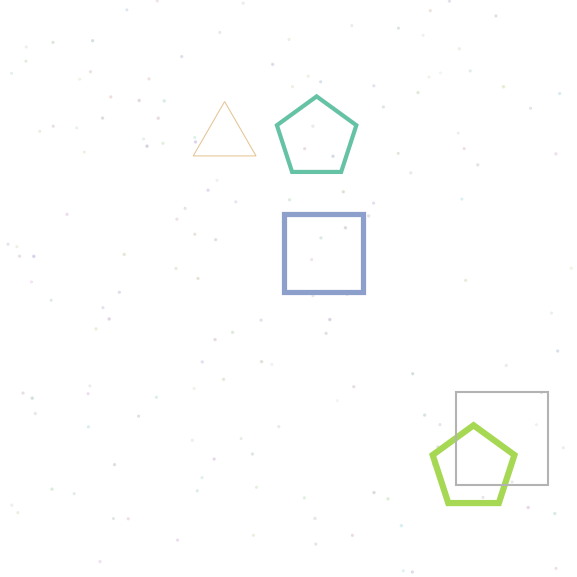[{"shape": "pentagon", "thickness": 2, "radius": 0.36, "center": [0.548, 0.76]}, {"shape": "square", "thickness": 2.5, "radius": 0.34, "center": [0.56, 0.561]}, {"shape": "pentagon", "thickness": 3, "radius": 0.37, "center": [0.82, 0.188]}, {"shape": "triangle", "thickness": 0.5, "radius": 0.31, "center": [0.389, 0.761]}, {"shape": "square", "thickness": 1, "radius": 0.4, "center": [0.869, 0.24]}]